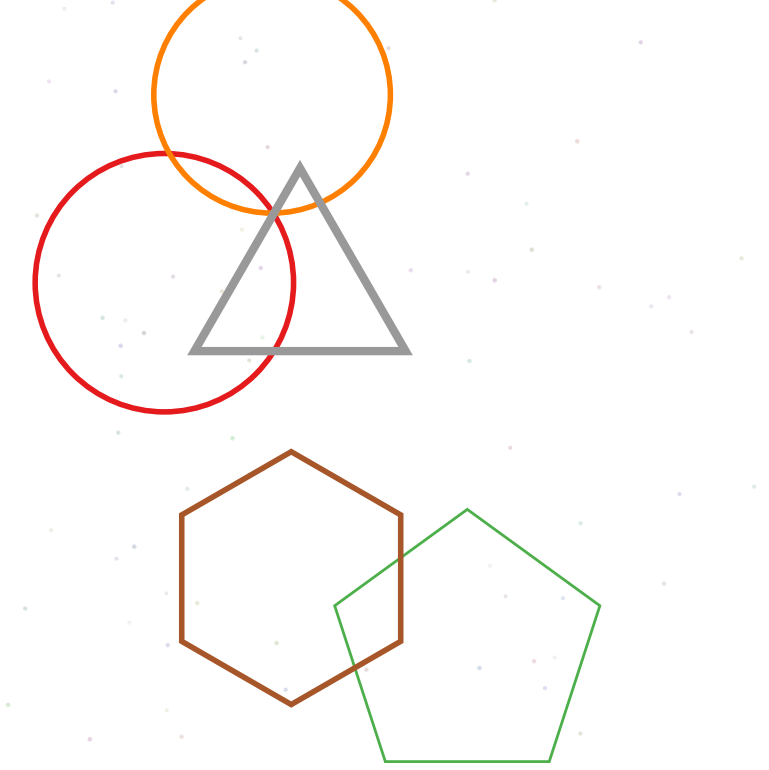[{"shape": "circle", "thickness": 2, "radius": 0.84, "center": [0.213, 0.633]}, {"shape": "pentagon", "thickness": 1, "radius": 0.91, "center": [0.607, 0.157]}, {"shape": "circle", "thickness": 2, "radius": 0.77, "center": [0.353, 0.877]}, {"shape": "hexagon", "thickness": 2, "radius": 0.82, "center": [0.378, 0.249]}, {"shape": "triangle", "thickness": 3, "radius": 0.79, "center": [0.39, 0.623]}]